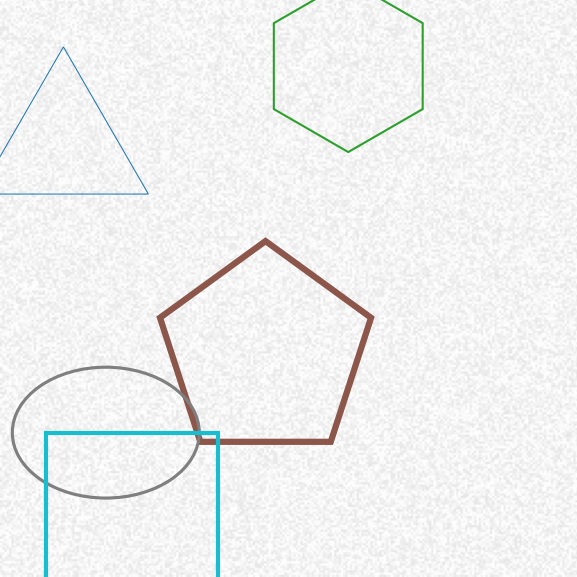[{"shape": "triangle", "thickness": 0.5, "radius": 0.85, "center": [0.11, 0.748]}, {"shape": "hexagon", "thickness": 1, "radius": 0.74, "center": [0.603, 0.885]}, {"shape": "pentagon", "thickness": 3, "radius": 0.96, "center": [0.46, 0.39]}, {"shape": "oval", "thickness": 1.5, "radius": 0.81, "center": [0.183, 0.25]}, {"shape": "square", "thickness": 2, "radius": 0.74, "center": [0.228, 0.101]}]